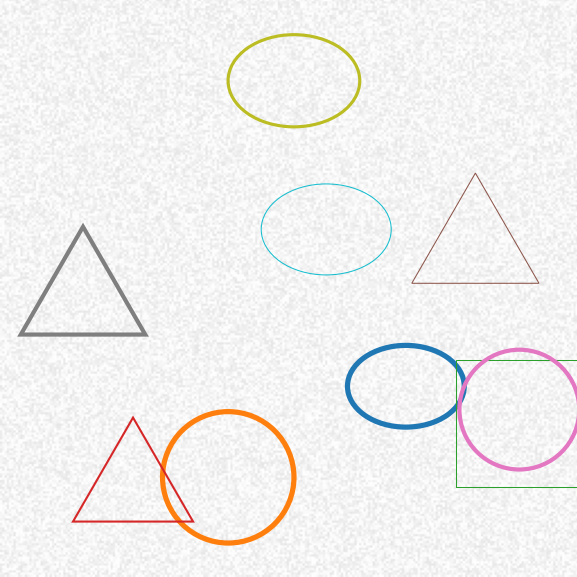[{"shape": "oval", "thickness": 2.5, "radius": 0.51, "center": [0.703, 0.33]}, {"shape": "circle", "thickness": 2.5, "radius": 0.57, "center": [0.395, 0.173]}, {"shape": "square", "thickness": 0.5, "radius": 0.55, "center": [0.899, 0.266]}, {"shape": "triangle", "thickness": 1, "radius": 0.6, "center": [0.23, 0.156]}, {"shape": "triangle", "thickness": 0.5, "radius": 0.64, "center": [0.823, 0.572]}, {"shape": "circle", "thickness": 2, "radius": 0.52, "center": [0.899, 0.29]}, {"shape": "triangle", "thickness": 2, "radius": 0.62, "center": [0.144, 0.482]}, {"shape": "oval", "thickness": 1.5, "radius": 0.57, "center": [0.509, 0.859]}, {"shape": "oval", "thickness": 0.5, "radius": 0.56, "center": [0.565, 0.602]}]